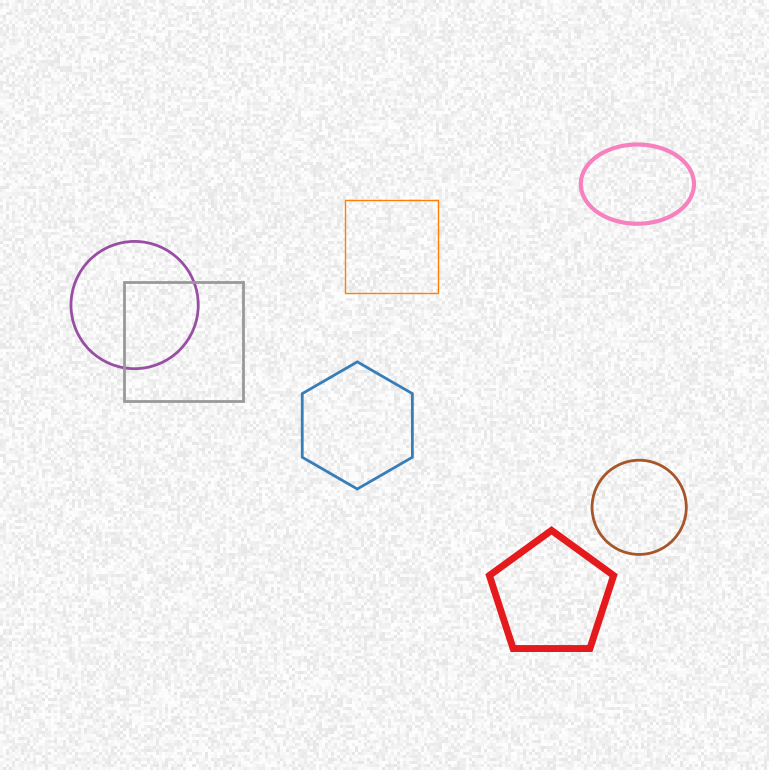[{"shape": "pentagon", "thickness": 2.5, "radius": 0.42, "center": [0.716, 0.226]}, {"shape": "hexagon", "thickness": 1, "radius": 0.41, "center": [0.464, 0.447]}, {"shape": "circle", "thickness": 1, "radius": 0.41, "center": [0.175, 0.604]}, {"shape": "square", "thickness": 0.5, "radius": 0.3, "center": [0.509, 0.68]}, {"shape": "circle", "thickness": 1, "radius": 0.31, "center": [0.83, 0.341]}, {"shape": "oval", "thickness": 1.5, "radius": 0.37, "center": [0.828, 0.761]}, {"shape": "square", "thickness": 1, "radius": 0.39, "center": [0.239, 0.556]}]